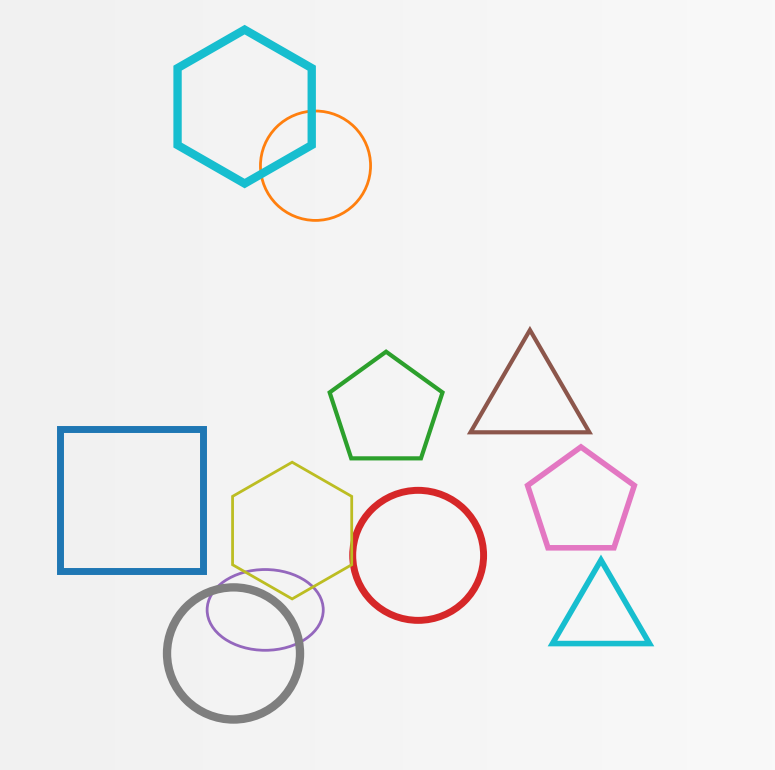[{"shape": "square", "thickness": 2.5, "radius": 0.46, "center": [0.17, 0.351]}, {"shape": "circle", "thickness": 1, "radius": 0.36, "center": [0.407, 0.785]}, {"shape": "pentagon", "thickness": 1.5, "radius": 0.38, "center": [0.498, 0.467]}, {"shape": "circle", "thickness": 2.5, "radius": 0.42, "center": [0.54, 0.279]}, {"shape": "oval", "thickness": 1, "radius": 0.37, "center": [0.342, 0.208]}, {"shape": "triangle", "thickness": 1.5, "radius": 0.44, "center": [0.684, 0.483]}, {"shape": "pentagon", "thickness": 2, "radius": 0.36, "center": [0.75, 0.347]}, {"shape": "circle", "thickness": 3, "radius": 0.43, "center": [0.301, 0.151]}, {"shape": "hexagon", "thickness": 1, "radius": 0.44, "center": [0.377, 0.311]}, {"shape": "hexagon", "thickness": 3, "radius": 0.5, "center": [0.316, 0.862]}, {"shape": "triangle", "thickness": 2, "radius": 0.36, "center": [0.775, 0.2]}]